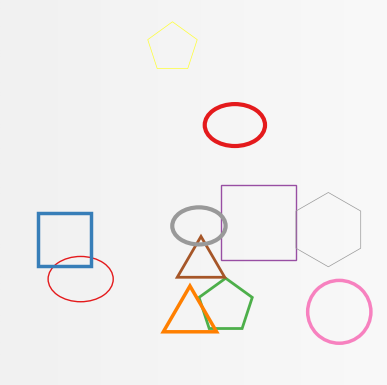[{"shape": "oval", "thickness": 1, "radius": 0.42, "center": [0.208, 0.275]}, {"shape": "oval", "thickness": 3, "radius": 0.39, "center": [0.606, 0.675]}, {"shape": "square", "thickness": 2.5, "radius": 0.34, "center": [0.166, 0.379]}, {"shape": "pentagon", "thickness": 2, "radius": 0.36, "center": [0.582, 0.205]}, {"shape": "square", "thickness": 1, "radius": 0.48, "center": [0.667, 0.422]}, {"shape": "triangle", "thickness": 2.5, "radius": 0.4, "center": [0.49, 0.178]}, {"shape": "pentagon", "thickness": 0.5, "radius": 0.34, "center": [0.445, 0.876]}, {"shape": "triangle", "thickness": 2, "radius": 0.35, "center": [0.519, 0.315]}, {"shape": "circle", "thickness": 2.5, "radius": 0.41, "center": [0.876, 0.19]}, {"shape": "hexagon", "thickness": 0.5, "radius": 0.48, "center": [0.847, 0.404]}, {"shape": "oval", "thickness": 3, "radius": 0.34, "center": [0.513, 0.413]}]